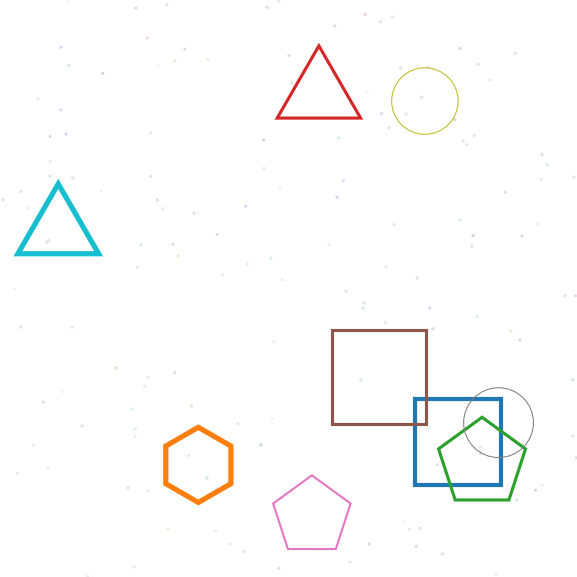[{"shape": "square", "thickness": 2, "radius": 0.37, "center": [0.794, 0.233]}, {"shape": "hexagon", "thickness": 2.5, "radius": 0.33, "center": [0.343, 0.194]}, {"shape": "pentagon", "thickness": 1.5, "radius": 0.4, "center": [0.835, 0.197]}, {"shape": "triangle", "thickness": 1.5, "radius": 0.42, "center": [0.552, 0.836]}, {"shape": "square", "thickness": 1.5, "radius": 0.41, "center": [0.656, 0.346]}, {"shape": "pentagon", "thickness": 1, "radius": 0.35, "center": [0.54, 0.105]}, {"shape": "circle", "thickness": 0.5, "radius": 0.3, "center": [0.863, 0.267]}, {"shape": "circle", "thickness": 0.5, "radius": 0.29, "center": [0.736, 0.824]}, {"shape": "triangle", "thickness": 2.5, "radius": 0.4, "center": [0.101, 0.6]}]